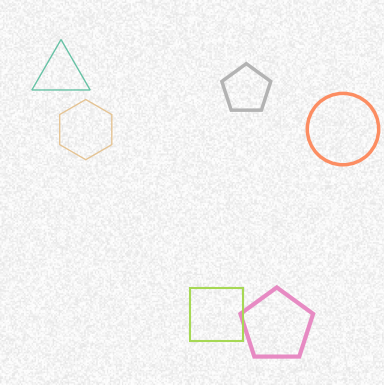[{"shape": "triangle", "thickness": 1, "radius": 0.44, "center": [0.159, 0.81]}, {"shape": "circle", "thickness": 2.5, "radius": 0.46, "center": [0.891, 0.665]}, {"shape": "pentagon", "thickness": 3, "radius": 0.5, "center": [0.719, 0.154]}, {"shape": "square", "thickness": 1.5, "radius": 0.34, "center": [0.563, 0.182]}, {"shape": "hexagon", "thickness": 1, "radius": 0.39, "center": [0.223, 0.663]}, {"shape": "pentagon", "thickness": 2.5, "radius": 0.33, "center": [0.64, 0.768]}]